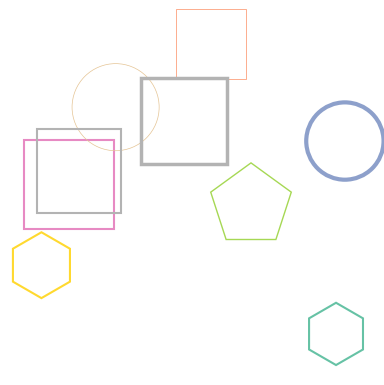[{"shape": "hexagon", "thickness": 1.5, "radius": 0.4, "center": [0.873, 0.133]}, {"shape": "square", "thickness": 0.5, "radius": 0.45, "center": [0.547, 0.885]}, {"shape": "circle", "thickness": 3, "radius": 0.5, "center": [0.896, 0.634]}, {"shape": "square", "thickness": 1.5, "radius": 0.58, "center": [0.18, 0.521]}, {"shape": "pentagon", "thickness": 1, "radius": 0.55, "center": [0.652, 0.467]}, {"shape": "hexagon", "thickness": 1.5, "radius": 0.43, "center": [0.108, 0.311]}, {"shape": "circle", "thickness": 0.5, "radius": 0.57, "center": [0.3, 0.722]}, {"shape": "square", "thickness": 1.5, "radius": 0.55, "center": [0.206, 0.556]}, {"shape": "square", "thickness": 2.5, "radius": 0.56, "center": [0.479, 0.686]}]